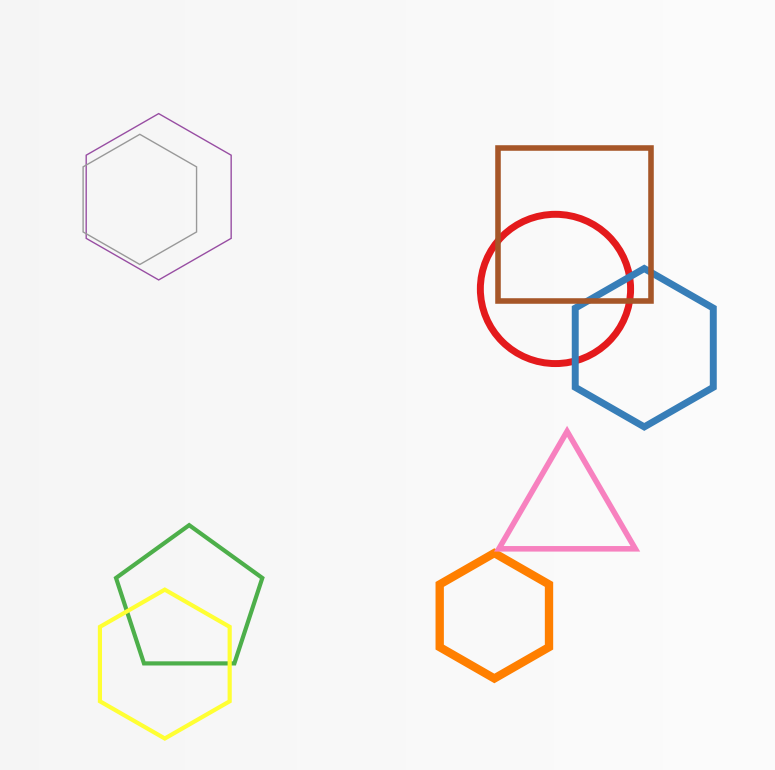[{"shape": "circle", "thickness": 2.5, "radius": 0.48, "center": [0.717, 0.625]}, {"shape": "hexagon", "thickness": 2.5, "radius": 0.51, "center": [0.831, 0.548]}, {"shape": "pentagon", "thickness": 1.5, "radius": 0.5, "center": [0.244, 0.219]}, {"shape": "hexagon", "thickness": 0.5, "radius": 0.54, "center": [0.205, 0.744]}, {"shape": "hexagon", "thickness": 3, "radius": 0.41, "center": [0.638, 0.2]}, {"shape": "hexagon", "thickness": 1.5, "radius": 0.48, "center": [0.213, 0.138]}, {"shape": "square", "thickness": 2, "radius": 0.5, "center": [0.741, 0.709]}, {"shape": "triangle", "thickness": 2, "radius": 0.51, "center": [0.732, 0.338]}, {"shape": "hexagon", "thickness": 0.5, "radius": 0.42, "center": [0.18, 0.741]}]